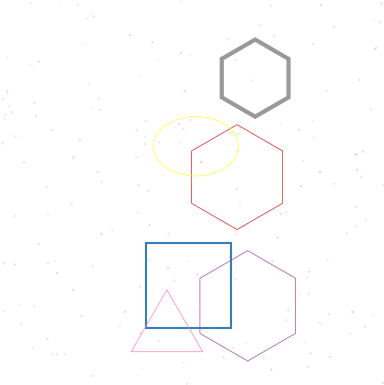[{"shape": "hexagon", "thickness": 0.5, "radius": 0.68, "center": [0.616, 0.54]}, {"shape": "square", "thickness": 1.5, "radius": 0.55, "center": [0.489, 0.258]}, {"shape": "hexagon", "thickness": 0.5, "radius": 0.72, "center": [0.643, 0.206]}, {"shape": "oval", "thickness": 0.5, "radius": 0.55, "center": [0.509, 0.62]}, {"shape": "triangle", "thickness": 0.5, "radius": 0.54, "center": [0.434, 0.14]}, {"shape": "hexagon", "thickness": 3, "radius": 0.5, "center": [0.663, 0.797]}]